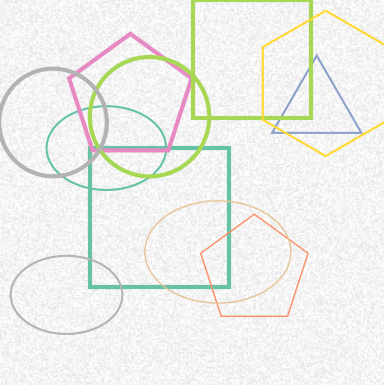[{"shape": "square", "thickness": 3, "radius": 0.9, "center": [0.415, 0.435]}, {"shape": "oval", "thickness": 1.5, "radius": 0.78, "center": [0.276, 0.615]}, {"shape": "pentagon", "thickness": 1, "radius": 0.73, "center": [0.661, 0.297]}, {"shape": "triangle", "thickness": 1.5, "radius": 0.67, "center": [0.823, 0.722]}, {"shape": "pentagon", "thickness": 3, "radius": 0.84, "center": [0.339, 0.745]}, {"shape": "square", "thickness": 3, "radius": 0.77, "center": [0.656, 0.848]}, {"shape": "circle", "thickness": 3, "radius": 0.78, "center": [0.389, 0.697]}, {"shape": "hexagon", "thickness": 1.5, "radius": 0.94, "center": [0.846, 0.783]}, {"shape": "oval", "thickness": 1, "radius": 0.95, "center": [0.566, 0.346]}, {"shape": "circle", "thickness": 3, "radius": 0.7, "center": [0.138, 0.682]}, {"shape": "oval", "thickness": 1.5, "radius": 0.72, "center": [0.173, 0.234]}]